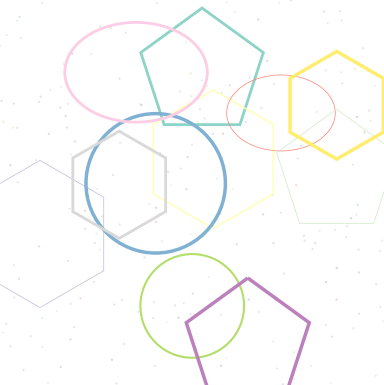[{"shape": "pentagon", "thickness": 2, "radius": 0.84, "center": [0.525, 0.812]}, {"shape": "hexagon", "thickness": 1, "radius": 0.9, "center": [0.554, 0.586]}, {"shape": "hexagon", "thickness": 0.5, "radius": 0.96, "center": [0.104, 0.392]}, {"shape": "oval", "thickness": 0.5, "radius": 0.71, "center": [0.73, 0.707]}, {"shape": "circle", "thickness": 2.5, "radius": 0.91, "center": [0.404, 0.524]}, {"shape": "circle", "thickness": 1.5, "radius": 0.67, "center": [0.499, 0.205]}, {"shape": "oval", "thickness": 2, "radius": 0.93, "center": [0.353, 0.812]}, {"shape": "hexagon", "thickness": 2, "radius": 0.7, "center": [0.31, 0.52]}, {"shape": "pentagon", "thickness": 2.5, "radius": 0.84, "center": [0.644, 0.11]}, {"shape": "pentagon", "thickness": 0.5, "radius": 0.82, "center": [0.874, 0.553]}, {"shape": "hexagon", "thickness": 2.5, "radius": 0.7, "center": [0.875, 0.727]}]